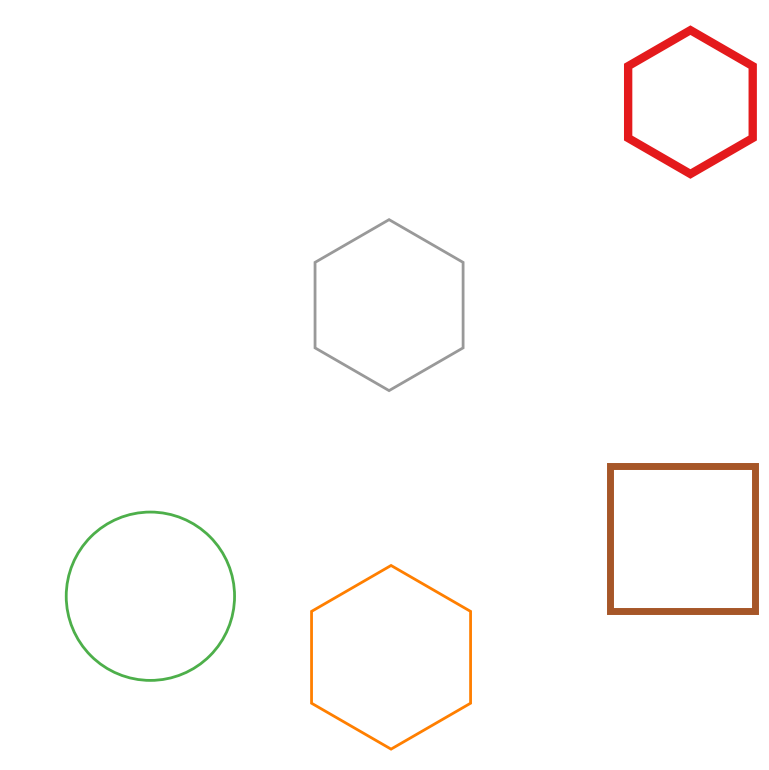[{"shape": "hexagon", "thickness": 3, "radius": 0.47, "center": [0.897, 0.867]}, {"shape": "circle", "thickness": 1, "radius": 0.55, "center": [0.195, 0.226]}, {"shape": "hexagon", "thickness": 1, "radius": 0.6, "center": [0.508, 0.146]}, {"shape": "square", "thickness": 2.5, "radius": 0.47, "center": [0.886, 0.301]}, {"shape": "hexagon", "thickness": 1, "radius": 0.56, "center": [0.505, 0.604]}]